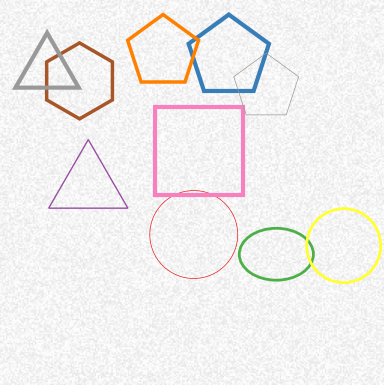[{"shape": "circle", "thickness": 0.5, "radius": 0.57, "center": [0.503, 0.391]}, {"shape": "pentagon", "thickness": 3, "radius": 0.55, "center": [0.594, 0.852]}, {"shape": "oval", "thickness": 2, "radius": 0.48, "center": [0.718, 0.34]}, {"shape": "triangle", "thickness": 1, "radius": 0.59, "center": [0.229, 0.519]}, {"shape": "pentagon", "thickness": 2.5, "radius": 0.48, "center": [0.424, 0.865]}, {"shape": "circle", "thickness": 2, "radius": 0.48, "center": [0.893, 0.362]}, {"shape": "hexagon", "thickness": 2.5, "radius": 0.49, "center": [0.207, 0.79]}, {"shape": "square", "thickness": 3, "radius": 0.57, "center": [0.517, 0.607]}, {"shape": "triangle", "thickness": 3, "radius": 0.47, "center": [0.122, 0.82]}, {"shape": "pentagon", "thickness": 0.5, "radius": 0.44, "center": [0.691, 0.773]}]